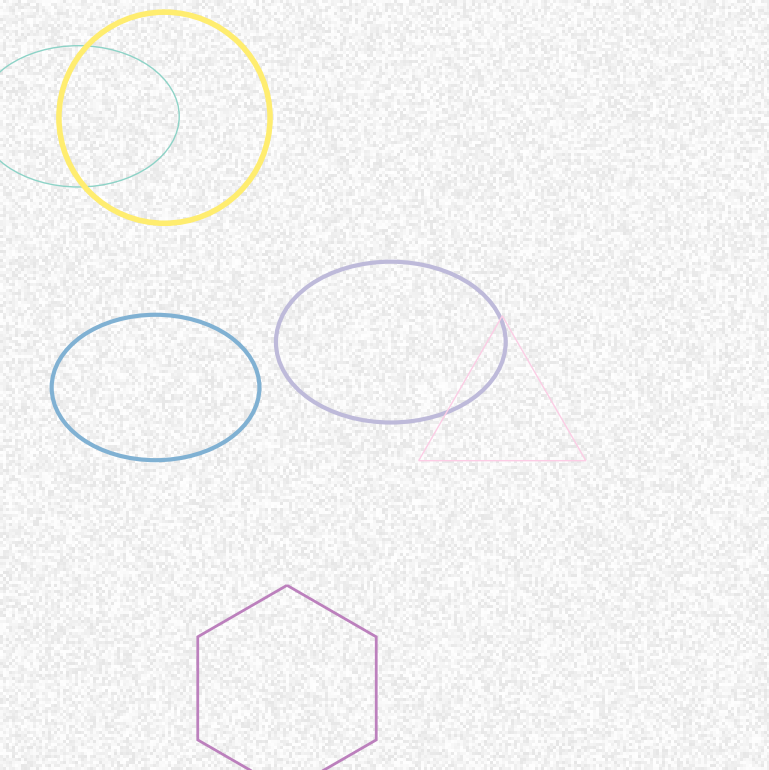[{"shape": "oval", "thickness": 0.5, "radius": 0.66, "center": [0.102, 0.849]}, {"shape": "oval", "thickness": 1.5, "radius": 0.75, "center": [0.508, 0.556]}, {"shape": "oval", "thickness": 1.5, "radius": 0.67, "center": [0.202, 0.497]}, {"shape": "triangle", "thickness": 0.5, "radius": 0.63, "center": [0.652, 0.464]}, {"shape": "hexagon", "thickness": 1, "radius": 0.67, "center": [0.373, 0.106]}, {"shape": "circle", "thickness": 2, "radius": 0.69, "center": [0.214, 0.847]}]